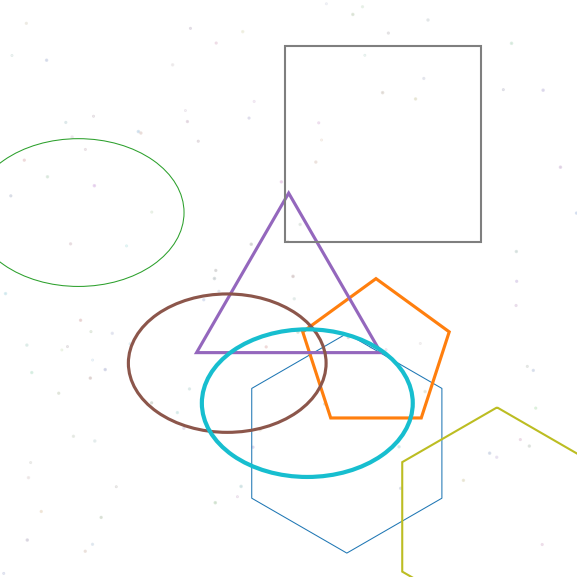[{"shape": "hexagon", "thickness": 0.5, "radius": 0.95, "center": [0.601, 0.232]}, {"shape": "pentagon", "thickness": 1.5, "radius": 0.67, "center": [0.651, 0.383]}, {"shape": "oval", "thickness": 0.5, "radius": 0.91, "center": [0.136, 0.631]}, {"shape": "triangle", "thickness": 1.5, "radius": 0.92, "center": [0.5, 0.481]}, {"shape": "oval", "thickness": 1.5, "radius": 0.86, "center": [0.393, 0.37]}, {"shape": "square", "thickness": 1, "radius": 0.85, "center": [0.663, 0.75]}, {"shape": "hexagon", "thickness": 1, "radius": 0.95, "center": [0.861, 0.104]}, {"shape": "oval", "thickness": 2, "radius": 0.91, "center": [0.532, 0.301]}]